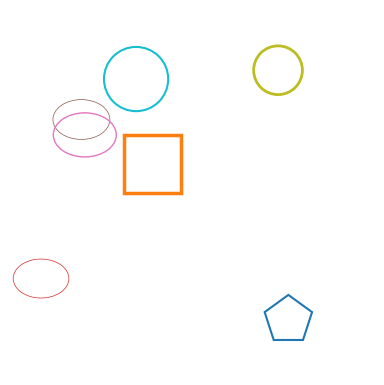[{"shape": "pentagon", "thickness": 1.5, "radius": 0.32, "center": [0.749, 0.169]}, {"shape": "square", "thickness": 2.5, "radius": 0.37, "center": [0.396, 0.574]}, {"shape": "oval", "thickness": 0.5, "radius": 0.36, "center": [0.107, 0.277]}, {"shape": "oval", "thickness": 0.5, "radius": 0.37, "center": [0.211, 0.69]}, {"shape": "oval", "thickness": 1, "radius": 0.41, "center": [0.22, 0.65]}, {"shape": "circle", "thickness": 2, "radius": 0.32, "center": [0.722, 0.818]}, {"shape": "circle", "thickness": 1.5, "radius": 0.42, "center": [0.354, 0.795]}]